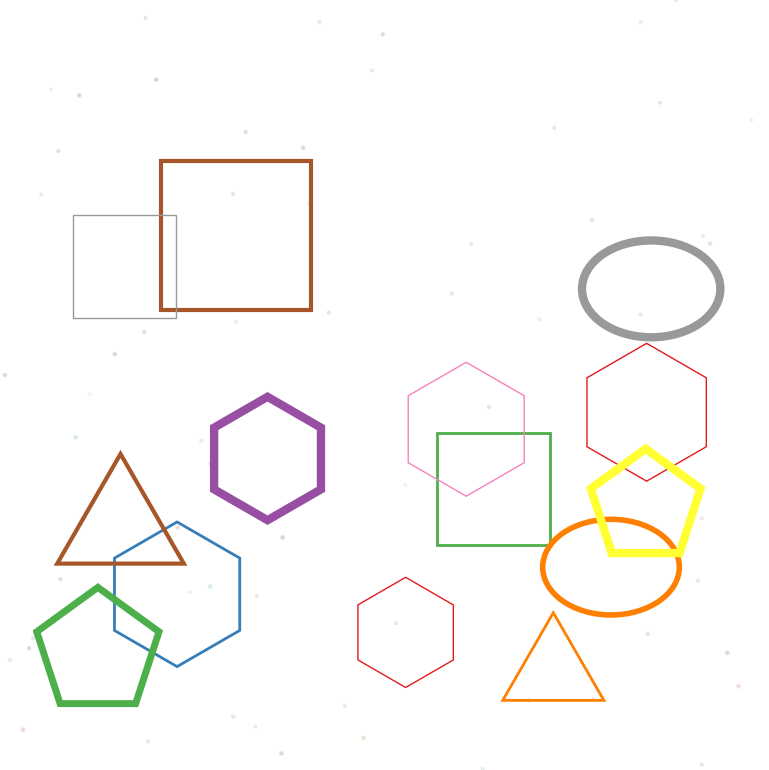[{"shape": "hexagon", "thickness": 0.5, "radius": 0.45, "center": [0.84, 0.465]}, {"shape": "hexagon", "thickness": 0.5, "radius": 0.36, "center": [0.527, 0.179]}, {"shape": "hexagon", "thickness": 1, "radius": 0.47, "center": [0.23, 0.228]}, {"shape": "square", "thickness": 1, "radius": 0.37, "center": [0.641, 0.365]}, {"shape": "pentagon", "thickness": 2.5, "radius": 0.42, "center": [0.127, 0.154]}, {"shape": "hexagon", "thickness": 3, "radius": 0.4, "center": [0.347, 0.405]}, {"shape": "oval", "thickness": 2, "radius": 0.44, "center": [0.794, 0.263]}, {"shape": "triangle", "thickness": 1, "radius": 0.38, "center": [0.719, 0.128]}, {"shape": "pentagon", "thickness": 3, "radius": 0.37, "center": [0.838, 0.342]}, {"shape": "square", "thickness": 1.5, "radius": 0.49, "center": [0.306, 0.694]}, {"shape": "triangle", "thickness": 1.5, "radius": 0.47, "center": [0.157, 0.315]}, {"shape": "hexagon", "thickness": 0.5, "radius": 0.43, "center": [0.605, 0.443]}, {"shape": "oval", "thickness": 3, "radius": 0.45, "center": [0.846, 0.625]}, {"shape": "square", "thickness": 0.5, "radius": 0.33, "center": [0.162, 0.653]}]